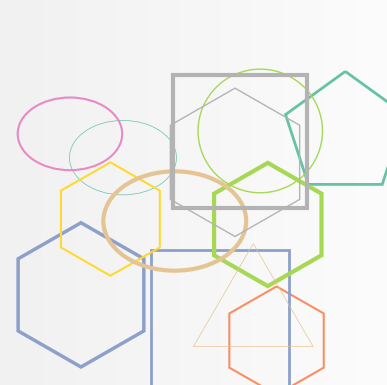[{"shape": "pentagon", "thickness": 2, "radius": 0.81, "center": [0.891, 0.652]}, {"shape": "oval", "thickness": 0.5, "radius": 0.69, "center": [0.317, 0.591]}, {"shape": "hexagon", "thickness": 1.5, "radius": 0.7, "center": [0.714, 0.115]}, {"shape": "hexagon", "thickness": 2.5, "radius": 0.94, "center": [0.209, 0.234]}, {"shape": "square", "thickness": 2, "radius": 0.89, "center": [0.568, 0.173]}, {"shape": "oval", "thickness": 1.5, "radius": 0.67, "center": [0.181, 0.652]}, {"shape": "hexagon", "thickness": 3, "radius": 0.8, "center": [0.691, 0.417]}, {"shape": "circle", "thickness": 1, "radius": 0.8, "center": [0.672, 0.66]}, {"shape": "hexagon", "thickness": 1.5, "radius": 0.74, "center": [0.285, 0.431]}, {"shape": "triangle", "thickness": 0.5, "radius": 0.89, "center": [0.654, 0.189]}, {"shape": "oval", "thickness": 3, "radius": 0.92, "center": [0.451, 0.426]}, {"shape": "hexagon", "thickness": 1, "radius": 0.96, "center": [0.606, 0.578]}, {"shape": "square", "thickness": 3, "radius": 0.86, "center": [0.62, 0.632]}]